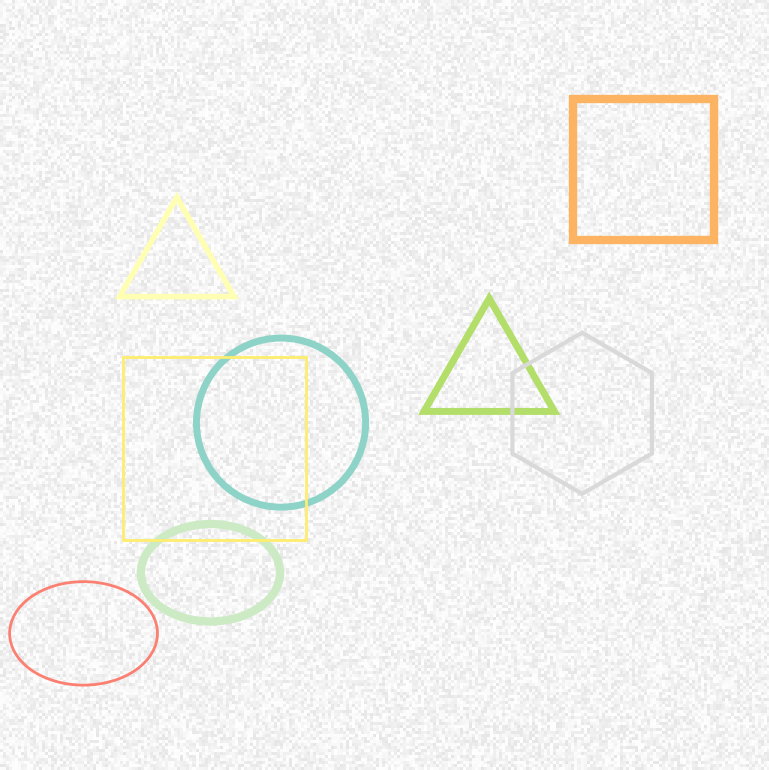[{"shape": "circle", "thickness": 2.5, "radius": 0.55, "center": [0.365, 0.451]}, {"shape": "triangle", "thickness": 2, "radius": 0.43, "center": [0.23, 0.658]}, {"shape": "oval", "thickness": 1, "radius": 0.48, "center": [0.108, 0.177]}, {"shape": "square", "thickness": 3, "radius": 0.46, "center": [0.836, 0.78]}, {"shape": "triangle", "thickness": 2.5, "radius": 0.49, "center": [0.635, 0.515]}, {"shape": "hexagon", "thickness": 1.5, "radius": 0.52, "center": [0.756, 0.463]}, {"shape": "oval", "thickness": 3, "radius": 0.45, "center": [0.273, 0.256]}, {"shape": "square", "thickness": 1, "radius": 0.59, "center": [0.279, 0.418]}]